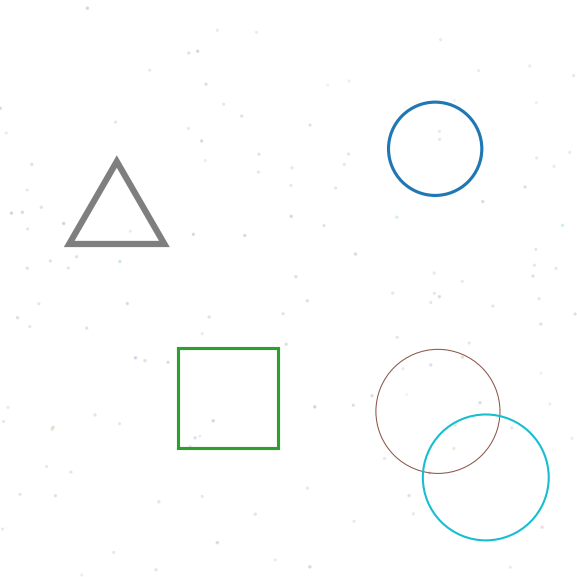[{"shape": "circle", "thickness": 1.5, "radius": 0.4, "center": [0.754, 0.741]}, {"shape": "square", "thickness": 1.5, "radius": 0.43, "center": [0.395, 0.309]}, {"shape": "circle", "thickness": 0.5, "radius": 0.54, "center": [0.758, 0.287]}, {"shape": "triangle", "thickness": 3, "radius": 0.48, "center": [0.202, 0.624]}, {"shape": "circle", "thickness": 1, "radius": 0.55, "center": [0.841, 0.172]}]